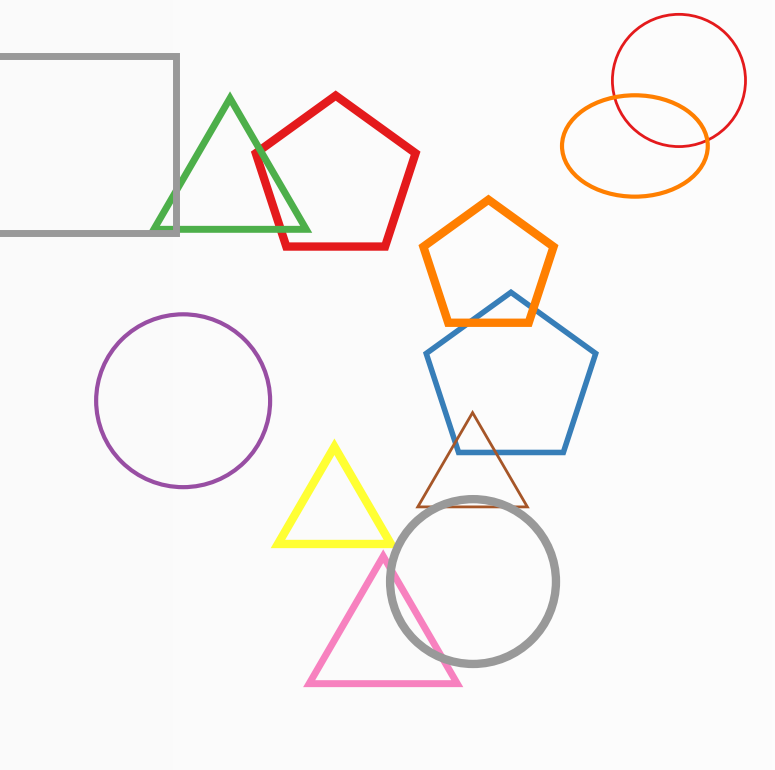[{"shape": "circle", "thickness": 1, "radius": 0.43, "center": [0.876, 0.896]}, {"shape": "pentagon", "thickness": 3, "radius": 0.54, "center": [0.433, 0.767]}, {"shape": "pentagon", "thickness": 2, "radius": 0.57, "center": [0.659, 0.505]}, {"shape": "triangle", "thickness": 2.5, "radius": 0.57, "center": [0.297, 0.759]}, {"shape": "circle", "thickness": 1.5, "radius": 0.56, "center": [0.236, 0.48]}, {"shape": "oval", "thickness": 1.5, "radius": 0.47, "center": [0.819, 0.81]}, {"shape": "pentagon", "thickness": 3, "radius": 0.44, "center": [0.63, 0.652]}, {"shape": "triangle", "thickness": 3, "radius": 0.42, "center": [0.432, 0.336]}, {"shape": "triangle", "thickness": 1, "radius": 0.41, "center": [0.61, 0.382]}, {"shape": "triangle", "thickness": 2.5, "radius": 0.55, "center": [0.494, 0.167]}, {"shape": "circle", "thickness": 3, "radius": 0.54, "center": [0.61, 0.245]}, {"shape": "square", "thickness": 2.5, "radius": 0.58, "center": [0.112, 0.812]}]